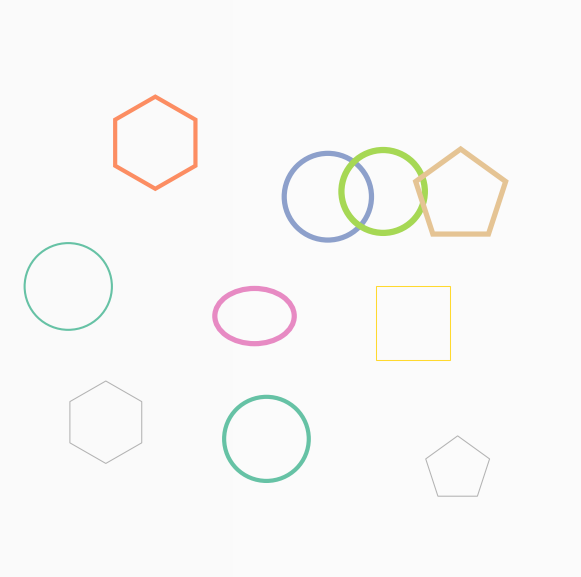[{"shape": "circle", "thickness": 2, "radius": 0.36, "center": [0.458, 0.239]}, {"shape": "circle", "thickness": 1, "radius": 0.38, "center": [0.117, 0.503]}, {"shape": "hexagon", "thickness": 2, "radius": 0.4, "center": [0.267, 0.752]}, {"shape": "circle", "thickness": 2.5, "radius": 0.38, "center": [0.564, 0.659]}, {"shape": "oval", "thickness": 2.5, "radius": 0.34, "center": [0.438, 0.452]}, {"shape": "circle", "thickness": 3, "radius": 0.36, "center": [0.659, 0.668]}, {"shape": "square", "thickness": 0.5, "radius": 0.32, "center": [0.711, 0.44]}, {"shape": "pentagon", "thickness": 2.5, "radius": 0.41, "center": [0.793, 0.66]}, {"shape": "hexagon", "thickness": 0.5, "radius": 0.36, "center": [0.182, 0.268]}, {"shape": "pentagon", "thickness": 0.5, "radius": 0.29, "center": [0.787, 0.187]}]